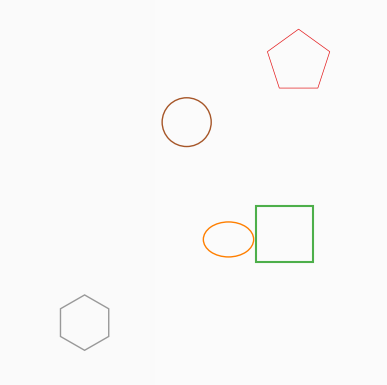[{"shape": "pentagon", "thickness": 0.5, "radius": 0.42, "center": [0.771, 0.84]}, {"shape": "square", "thickness": 1.5, "radius": 0.36, "center": [0.734, 0.392]}, {"shape": "oval", "thickness": 1, "radius": 0.32, "center": [0.59, 0.378]}, {"shape": "circle", "thickness": 1, "radius": 0.32, "center": [0.482, 0.683]}, {"shape": "hexagon", "thickness": 1, "radius": 0.36, "center": [0.218, 0.162]}]